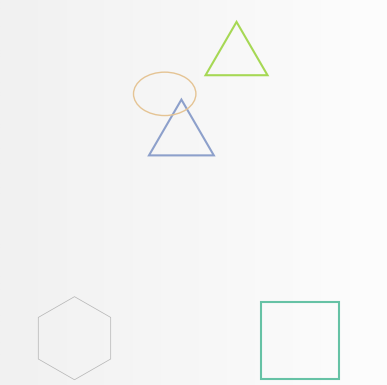[{"shape": "square", "thickness": 1.5, "radius": 0.5, "center": [0.774, 0.115]}, {"shape": "triangle", "thickness": 1.5, "radius": 0.48, "center": [0.468, 0.645]}, {"shape": "triangle", "thickness": 1.5, "radius": 0.46, "center": [0.61, 0.851]}, {"shape": "oval", "thickness": 1, "radius": 0.4, "center": [0.425, 0.756]}, {"shape": "hexagon", "thickness": 0.5, "radius": 0.54, "center": [0.192, 0.122]}]